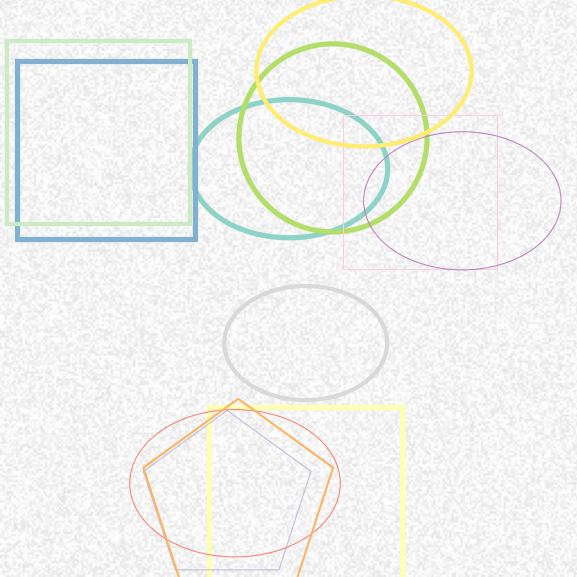[{"shape": "oval", "thickness": 2.5, "radius": 0.85, "center": [0.5, 0.707]}, {"shape": "square", "thickness": 2.5, "radius": 0.84, "center": [0.529, 0.128]}, {"shape": "pentagon", "thickness": 0.5, "radius": 0.76, "center": [0.393, 0.136]}, {"shape": "oval", "thickness": 0.5, "radius": 0.91, "center": [0.407, 0.162]}, {"shape": "square", "thickness": 2.5, "radius": 0.77, "center": [0.184, 0.74]}, {"shape": "pentagon", "thickness": 1, "radius": 0.86, "center": [0.412, 0.136]}, {"shape": "circle", "thickness": 2.5, "radius": 0.81, "center": [0.577, 0.76]}, {"shape": "square", "thickness": 0.5, "radius": 0.67, "center": [0.727, 0.666]}, {"shape": "oval", "thickness": 2, "radius": 0.71, "center": [0.529, 0.405]}, {"shape": "oval", "thickness": 0.5, "radius": 0.85, "center": [0.801, 0.651]}, {"shape": "square", "thickness": 2, "radius": 0.79, "center": [0.17, 0.77]}, {"shape": "oval", "thickness": 2, "radius": 0.93, "center": [0.63, 0.876]}]